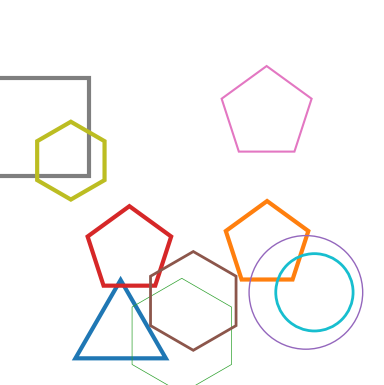[{"shape": "triangle", "thickness": 3, "radius": 0.68, "center": [0.313, 0.137]}, {"shape": "pentagon", "thickness": 3, "radius": 0.56, "center": [0.694, 0.365]}, {"shape": "hexagon", "thickness": 0.5, "radius": 0.75, "center": [0.472, 0.128]}, {"shape": "pentagon", "thickness": 3, "radius": 0.57, "center": [0.336, 0.35]}, {"shape": "circle", "thickness": 1, "radius": 0.74, "center": [0.795, 0.241]}, {"shape": "hexagon", "thickness": 2, "radius": 0.64, "center": [0.502, 0.218]}, {"shape": "pentagon", "thickness": 1.5, "radius": 0.61, "center": [0.693, 0.706]}, {"shape": "square", "thickness": 3, "radius": 0.64, "center": [0.103, 0.67]}, {"shape": "hexagon", "thickness": 3, "radius": 0.51, "center": [0.184, 0.583]}, {"shape": "circle", "thickness": 2, "radius": 0.5, "center": [0.817, 0.241]}]